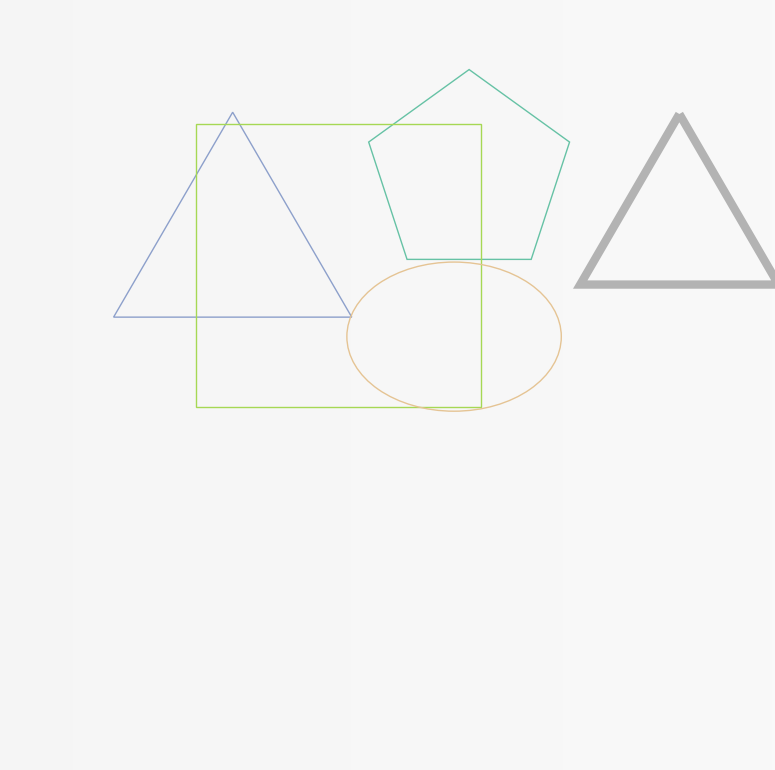[{"shape": "pentagon", "thickness": 0.5, "radius": 0.68, "center": [0.605, 0.773]}, {"shape": "triangle", "thickness": 0.5, "radius": 0.89, "center": [0.3, 0.677]}, {"shape": "square", "thickness": 0.5, "radius": 0.92, "center": [0.437, 0.655]}, {"shape": "oval", "thickness": 0.5, "radius": 0.69, "center": [0.586, 0.563]}, {"shape": "triangle", "thickness": 3, "radius": 0.74, "center": [0.877, 0.704]}]